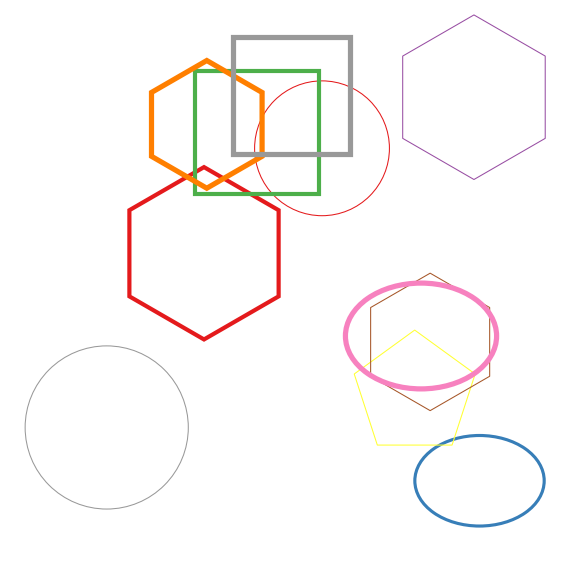[{"shape": "circle", "thickness": 0.5, "radius": 0.58, "center": [0.558, 0.742]}, {"shape": "hexagon", "thickness": 2, "radius": 0.75, "center": [0.353, 0.561]}, {"shape": "oval", "thickness": 1.5, "radius": 0.56, "center": [0.83, 0.167]}, {"shape": "square", "thickness": 2, "radius": 0.53, "center": [0.445, 0.77]}, {"shape": "hexagon", "thickness": 0.5, "radius": 0.71, "center": [0.821, 0.831]}, {"shape": "hexagon", "thickness": 2.5, "radius": 0.55, "center": [0.358, 0.784]}, {"shape": "pentagon", "thickness": 0.5, "radius": 0.55, "center": [0.718, 0.317]}, {"shape": "hexagon", "thickness": 0.5, "radius": 0.6, "center": [0.745, 0.407]}, {"shape": "oval", "thickness": 2.5, "radius": 0.65, "center": [0.729, 0.417]}, {"shape": "square", "thickness": 2.5, "radius": 0.51, "center": [0.505, 0.834]}, {"shape": "circle", "thickness": 0.5, "radius": 0.71, "center": [0.185, 0.259]}]